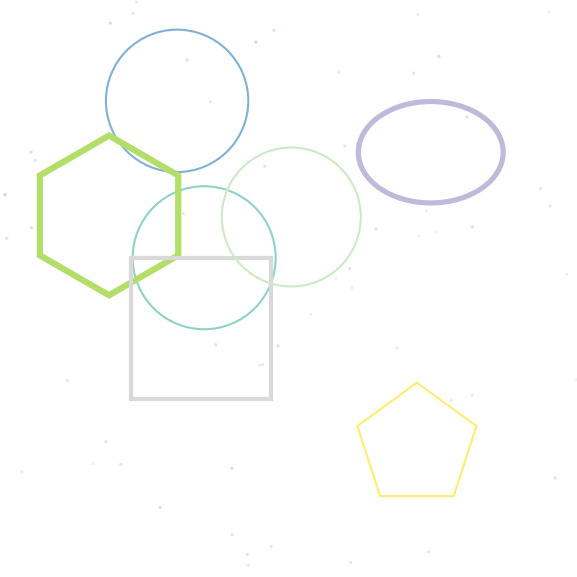[{"shape": "circle", "thickness": 1, "radius": 0.62, "center": [0.354, 0.553]}, {"shape": "oval", "thickness": 2.5, "radius": 0.63, "center": [0.746, 0.736]}, {"shape": "circle", "thickness": 1, "radius": 0.62, "center": [0.307, 0.824]}, {"shape": "hexagon", "thickness": 3, "radius": 0.69, "center": [0.189, 0.626]}, {"shape": "square", "thickness": 2, "radius": 0.61, "center": [0.348, 0.43]}, {"shape": "circle", "thickness": 1, "radius": 0.6, "center": [0.504, 0.623]}, {"shape": "pentagon", "thickness": 1, "radius": 0.54, "center": [0.722, 0.228]}]